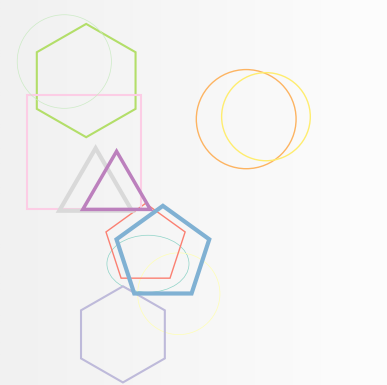[{"shape": "oval", "thickness": 0.5, "radius": 0.53, "center": [0.382, 0.315]}, {"shape": "circle", "thickness": 0.5, "radius": 0.53, "center": [0.461, 0.237]}, {"shape": "hexagon", "thickness": 1.5, "radius": 0.62, "center": [0.317, 0.132]}, {"shape": "pentagon", "thickness": 1, "radius": 0.54, "center": [0.376, 0.364]}, {"shape": "pentagon", "thickness": 3, "radius": 0.63, "center": [0.42, 0.339]}, {"shape": "circle", "thickness": 1, "radius": 0.64, "center": [0.635, 0.691]}, {"shape": "hexagon", "thickness": 1.5, "radius": 0.74, "center": [0.222, 0.791]}, {"shape": "square", "thickness": 1.5, "radius": 0.74, "center": [0.217, 0.605]}, {"shape": "triangle", "thickness": 3, "radius": 0.54, "center": [0.247, 0.507]}, {"shape": "triangle", "thickness": 2.5, "radius": 0.5, "center": [0.301, 0.506]}, {"shape": "circle", "thickness": 0.5, "radius": 0.61, "center": [0.166, 0.84]}, {"shape": "circle", "thickness": 1, "radius": 0.57, "center": [0.686, 0.697]}]